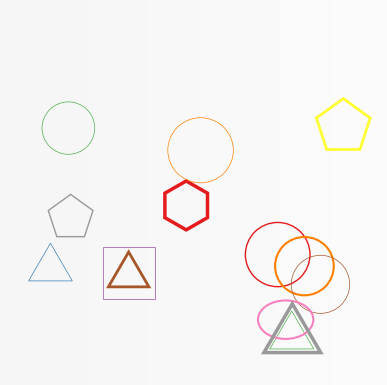[{"shape": "hexagon", "thickness": 2.5, "radius": 0.32, "center": [0.48, 0.466]}, {"shape": "circle", "thickness": 1, "radius": 0.42, "center": [0.717, 0.339]}, {"shape": "triangle", "thickness": 0.5, "radius": 0.33, "center": [0.13, 0.303]}, {"shape": "circle", "thickness": 0.5, "radius": 0.34, "center": [0.176, 0.667]}, {"shape": "triangle", "thickness": 0.5, "radius": 0.33, "center": [0.753, 0.126]}, {"shape": "square", "thickness": 0.5, "radius": 0.34, "center": [0.332, 0.292]}, {"shape": "circle", "thickness": 1.5, "radius": 0.38, "center": [0.786, 0.309]}, {"shape": "circle", "thickness": 0.5, "radius": 0.42, "center": [0.518, 0.61]}, {"shape": "pentagon", "thickness": 2, "radius": 0.37, "center": [0.886, 0.671]}, {"shape": "circle", "thickness": 0.5, "radius": 0.38, "center": [0.827, 0.262]}, {"shape": "triangle", "thickness": 2, "radius": 0.3, "center": [0.332, 0.285]}, {"shape": "oval", "thickness": 1.5, "radius": 0.36, "center": [0.737, 0.17]}, {"shape": "pentagon", "thickness": 1, "radius": 0.3, "center": [0.182, 0.434]}, {"shape": "triangle", "thickness": 2.5, "radius": 0.42, "center": [0.754, 0.127]}]